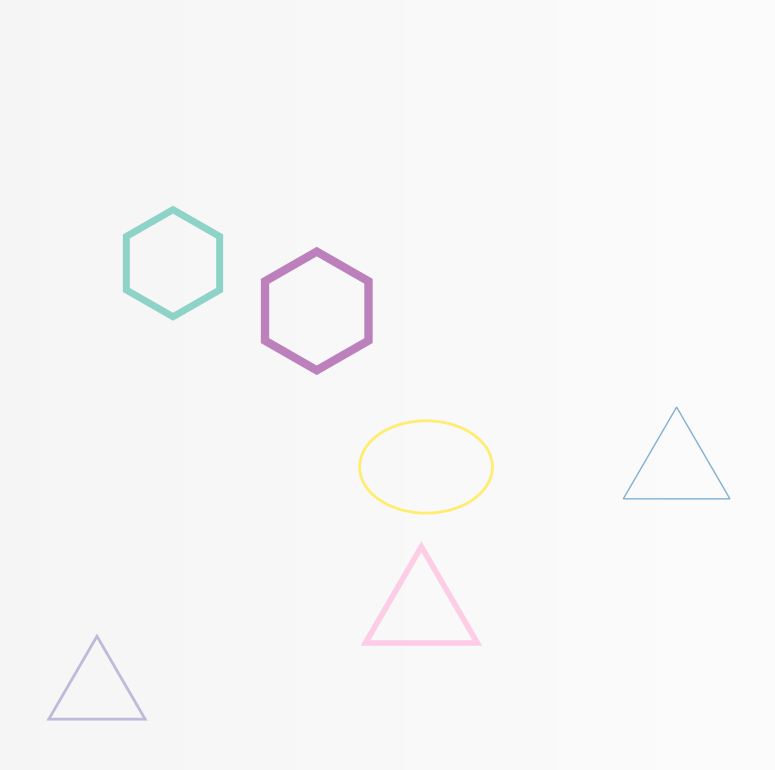[{"shape": "hexagon", "thickness": 2.5, "radius": 0.35, "center": [0.223, 0.658]}, {"shape": "triangle", "thickness": 1, "radius": 0.36, "center": [0.125, 0.102]}, {"shape": "triangle", "thickness": 0.5, "radius": 0.4, "center": [0.873, 0.392]}, {"shape": "triangle", "thickness": 2, "radius": 0.42, "center": [0.544, 0.207]}, {"shape": "hexagon", "thickness": 3, "radius": 0.39, "center": [0.409, 0.596]}, {"shape": "oval", "thickness": 1, "radius": 0.43, "center": [0.55, 0.394]}]